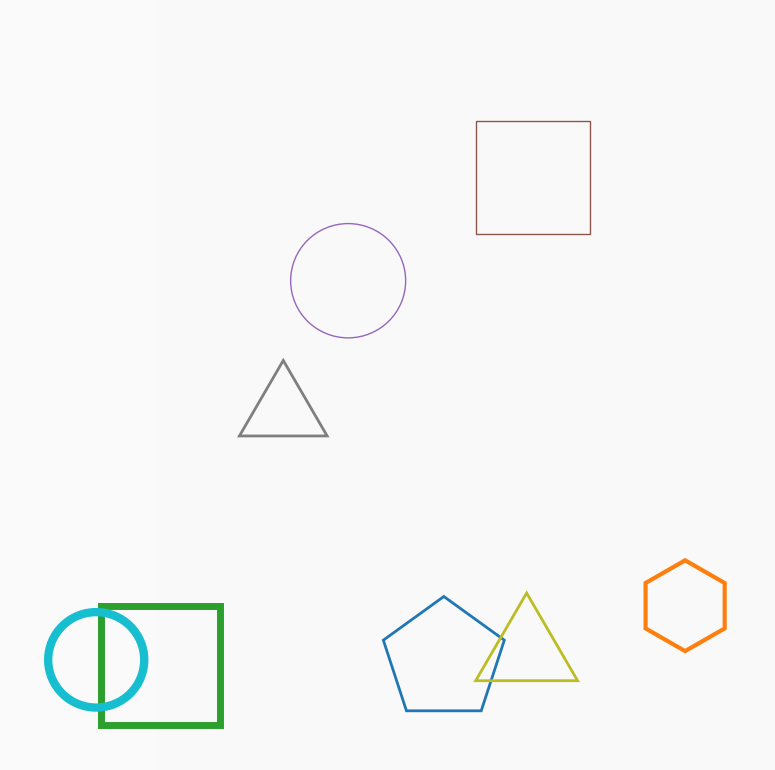[{"shape": "pentagon", "thickness": 1, "radius": 0.41, "center": [0.573, 0.143]}, {"shape": "hexagon", "thickness": 1.5, "radius": 0.29, "center": [0.884, 0.213]}, {"shape": "square", "thickness": 2.5, "radius": 0.38, "center": [0.207, 0.136]}, {"shape": "circle", "thickness": 0.5, "radius": 0.37, "center": [0.449, 0.635]}, {"shape": "square", "thickness": 0.5, "radius": 0.37, "center": [0.688, 0.769]}, {"shape": "triangle", "thickness": 1, "radius": 0.33, "center": [0.366, 0.467]}, {"shape": "triangle", "thickness": 1, "radius": 0.38, "center": [0.68, 0.154]}, {"shape": "circle", "thickness": 3, "radius": 0.31, "center": [0.124, 0.143]}]